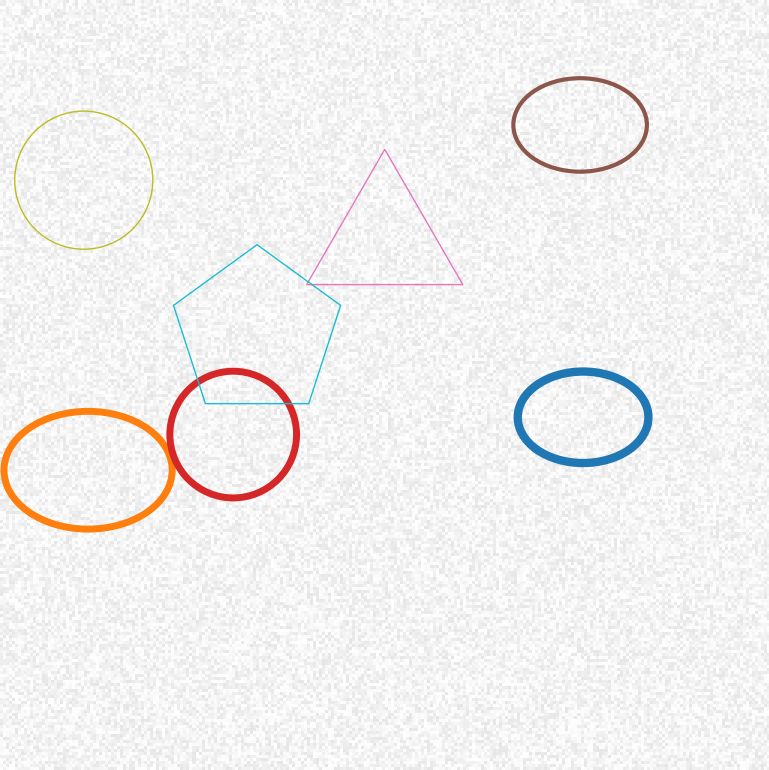[{"shape": "oval", "thickness": 3, "radius": 0.42, "center": [0.757, 0.458]}, {"shape": "oval", "thickness": 2.5, "radius": 0.55, "center": [0.114, 0.389]}, {"shape": "circle", "thickness": 2.5, "radius": 0.41, "center": [0.303, 0.436]}, {"shape": "oval", "thickness": 1.5, "radius": 0.43, "center": [0.753, 0.838]}, {"shape": "triangle", "thickness": 0.5, "radius": 0.59, "center": [0.5, 0.689]}, {"shape": "circle", "thickness": 0.5, "radius": 0.45, "center": [0.109, 0.766]}, {"shape": "pentagon", "thickness": 0.5, "radius": 0.57, "center": [0.334, 0.568]}]